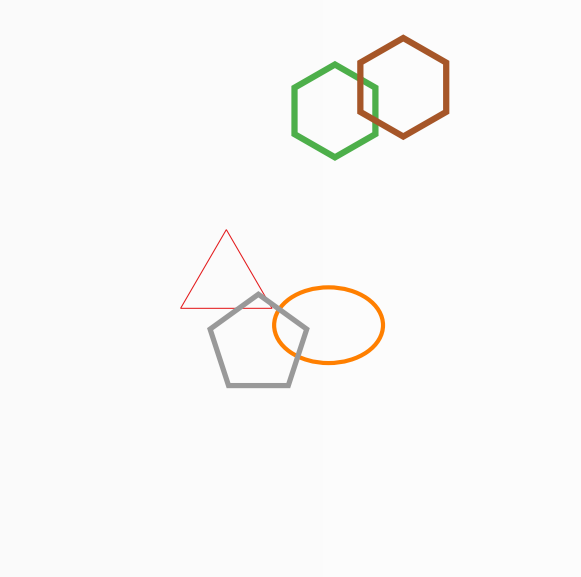[{"shape": "triangle", "thickness": 0.5, "radius": 0.45, "center": [0.389, 0.511]}, {"shape": "hexagon", "thickness": 3, "radius": 0.4, "center": [0.576, 0.807]}, {"shape": "oval", "thickness": 2, "radius": 0.47, "center": [0.565, 0.436]}, {"shape": "hexagon", "thickness": 3, "radius": 0.43, "center": [0.694, 0.848]}, {"shape": "pentagon", "thickness": 2.5, "radius": 0.44, "center": [0.445, 0.402]}]